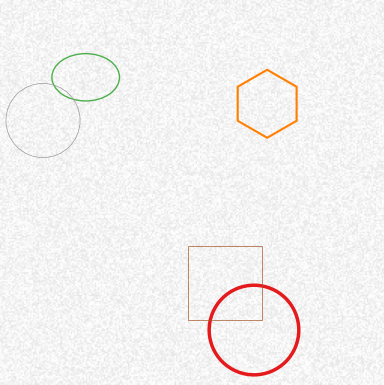[{"shape": "circle", "thickness": 2.5, "radius": 0.58, "center": [0.66, 0.143]}, {"shape": "oval", "thickness": 1, "radius": 0.44, "center": [0.223, 0.799]}, {"shape": "hexagon", "thickness": 1.5, "radius": 0.44, "center": [0.694, 0.73]}, {"shape": "square", "thickness": 0.5, "radius": 0.48, "center": [0.585, 0.265]}, {"shape": "circle", "thickness": 0.5, "radius": 0.48, "center": [0.112, 0.687]}]